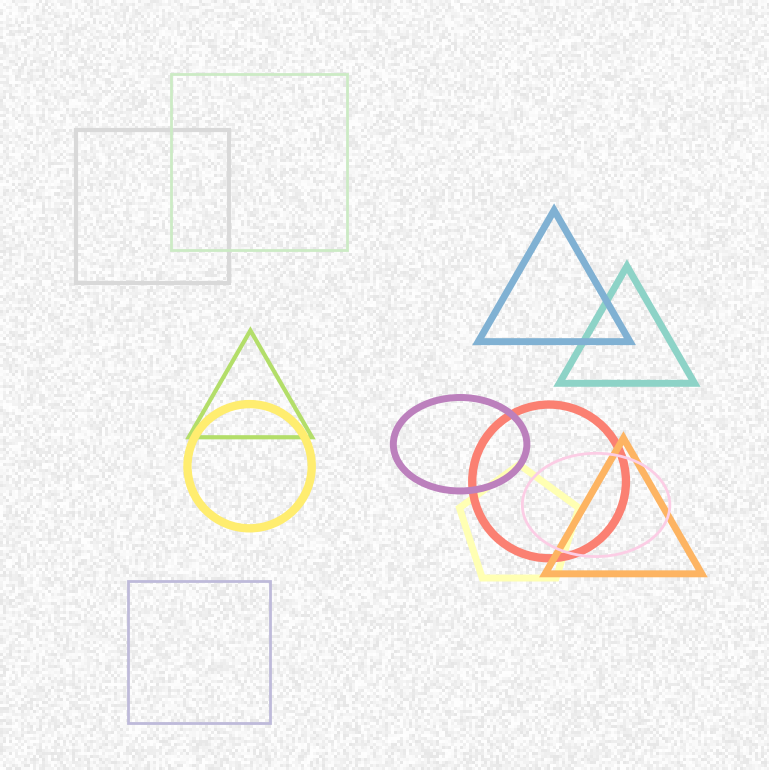[{"shape": "triangle", "thickness": 2.5, "radius": 0.51, "center": [0.814, 0.553]}, {"shape": "pentagon", "thickness": 2.5, "radius": 0.41, "center": [0.674, 0.315]}, {"shape": "square", "thickness": 1, "radius": 0.46, "center": [0.258, 0.153]}, {"shape": "circle", "thickness": 3, "radius": 0.5, "center": [0.713, 0.375]}, {"shape": "triangle", "thickness": 2.5, "radius": 0.57, "center": [0.72, 0.613]}, {"shape": "triangle", "thickness": 2.5, "radius": 0.59, "center": [0.81, 0.314]}, {"shape": "triangle", "thickness": 1.5, "radius": 0.46, "center": [0.325, 0.478]}, {"shape": "oval", "thickness": 1, "radius": 0.48, "center": [0.774, 0.344]}, {"shape": "square", "thickness": 1.5, "radius": 0.5, "center": [0.198, 0.732]}, {"shape": "oval", "thickness": 2.5, "radius": 0.43, "center": [0.598, 0.423]}, {"shape": "square", "thickness": 1, "radius": 0.57, "center": [0.336, 0.79]}, {"shape": "circle", "thickness": 3, "radius": 0.4, "center": [0.324, 0.395]}]